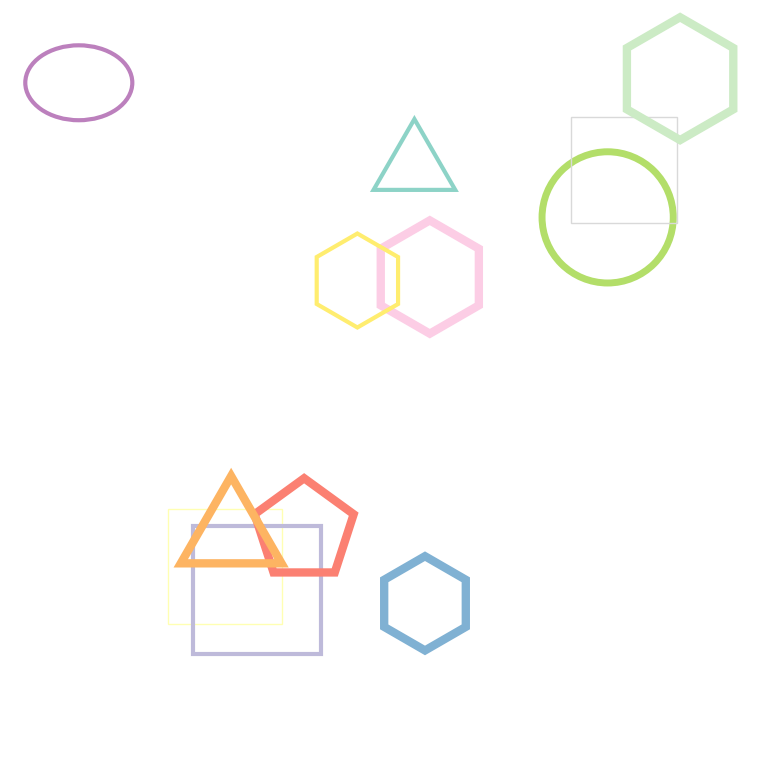[{"shape": "triangle", "thickness": 1.5, "radius": 0.31, "center": [0.538, 0.784]}, {"shape": "square", "thickness": 0.5, "radius": 0.37, "center": [0.292, 0.264]}, {"shape": "square", "thickness": 1.5, "radius": 0.41, "center": [0.334, 0.234]}, {"shape": "pentagon", "thickness": 3, "radius": 0.34, "center": [0.395, 0.311]}, {"shape": "hexagon", "thickness": 3, "radius": 0.31, "center": [0.552, 0.216]}, {"shape": "triangle", "thickness": 3, "radius": 0.38, "center": [0.3, 0.306]}, {"shape": "circle", "thickness": 2.5, "radius": 0.43, "center": [0.789, 0.718]}, {"shape": "hexagon", "thickness": 3, "radius": 0.37, "center": [0.558, 0.64]}, {"shape": "square", "thickness": 0.5, "radius": 0.34, "center": [0.81, 0.779]}, {"shape": "oval", "thickness": 1.5, "radius": 0.35, "center": [0.102, 0.893]}, {"shape": "hexagon", "thickness": 3, "radius": 0.4, "center": [0.883, 0.898]}, {"shape": "hexagon", "thickness": 1.5, "radius": 0.31, "center": [0.464, 0.636]}]